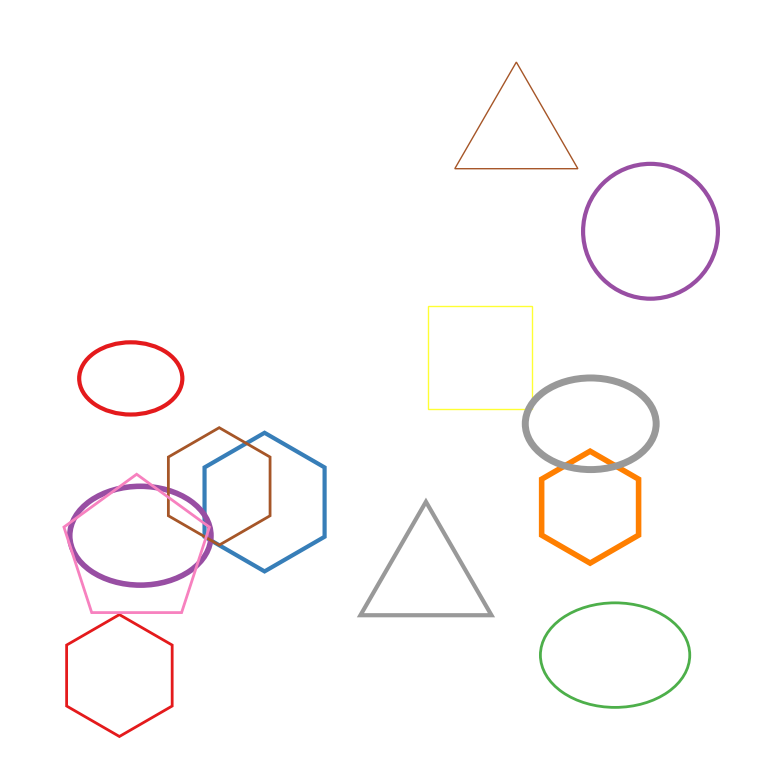[{"shape": "oval", "thickness": 1.5, "radius": 0.33, "center": [0.17, 0.509]}, {"shape": "hexagon", "thickness": 1, "radius": 0.4, "center": [0.155, 0.123]}, {"shape": "hexagon", "thickness": 1.5, "radius": 0.45, "center": [0.344, 0.348]}, {"shape": "oval", "thickness": 1, "radius": 0.48, "center": [0.799, 0.149]}, {"shape": "circle", "thickness": 1.5, "radius": 0.44, "center": [0.845, 0.7]}, {"shape": "oval", "thickness": 2, "radius": 0.46, "center": [0.182, 0.304]}, {"shape": "hexagon", "thickness": 2, "radius": 0.36, "center": [0.766, 0.341]}, {"shape": "square", "thickness": 0.5, "radius": 0.34, "center": [0.623, 0.536]}, {"shape": "hexagon", "thickness": 1, "radius": 0.38, "center": [0.285, 0.368]}, {"shape": "triangle", "thickness": 0.5, "radius": 0.46, "center": [0.671, 0.827]}, {"shape": "pentagon", "thickness": 1, "radius": 0.5, "center": [0.177, 0.285]}, {"shape": "triangle", "thickness": 1.5, "radius": 0.49, "center": [0.553, 0.25]}, {"shape": "oval", "thickness": 2.5, "radius": 0.42, "center": [0.767, 0.45]}]